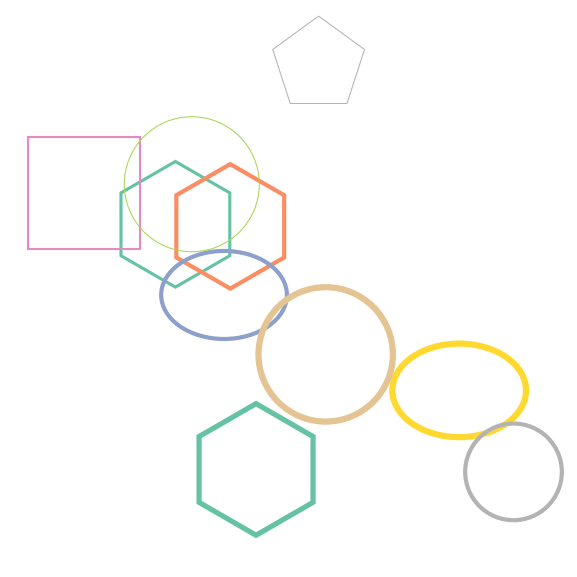[{"shape": "hexagon", "thickness": 1.5, "radius": 0.54, "center": [0.304, 0.611]}, {"shape": "hexagon", "thickness": 2.5, "radius": 0.57, "center": [0.443, 0.186]}, {"shape": "hexagon", "thickness": 2, "radius": 0.54, "center": [0.399, 0.607]}, {"shape": "oval", "thickness": 2, "radius": 0.54, "center": [0.388, 0.488]}, {"shape": "square", "thickness": 1, "radius": 0.48, "center": [0.146, 0.665]}, {"shape": "circle", "thickness": 0.5, "radius": 0.58, "center": [0.332, 0.68]}, {"shape": "oval", "thickness": 3, "radius": 0.58, "center": [0.795, 0.323]}, {"shape": "circle", "thickness": 3, "radius": 0.58, "center": [0.564, 0.385]}, {"shape": "circle", "thickness": 2, "radius": 0.42, "center": [0.889, 0.182]}, {"shape": "pentagon", "thickness": 0.5, "radius": 0.42, "center": [0.552, 0.888]}]